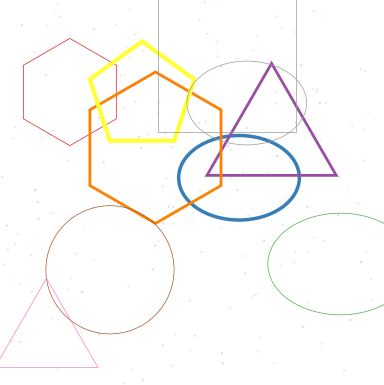[{"shape": "hexagon", "thickness": 0.5, "radius": 0.7, "center": [0.182, 0.761]}, {"shape": "oval", "thickness": 2.5, "radius": 0.78, "center": [0.621, 0.538]}, {"shape": "oval", "thickness": 0.5, "radius": 0.94, "center": [0.884, 0.314]}, {"shape": "triangle", "thickness": 2, "radius": 0.97, "center": [0.705, 0.641]}, {"shape": "hexagon", "thickness": 2, "radius": 0.98, "center": [0.404, 0.616]}, {"shape": "pentagon", "thickness": 3, "radius": 0.71, "center": [0.369, 0.75]}, {"shape": "circle", "thickness": 0.5, "radius": 0.83, "center": [0.286, 0.299]}, {"shape": "triangle", "thickness": 0.5, "radius": 0.77, "center": [0.121, 0.123]}, {"shape": "oval", "thickness": 0.5, "radius": 0.78, "center": [0.641, 0.732]}, {"shape": "square", "thickness": 0.5, "radius": 0.89, "center": [0.59, 0.834]}]